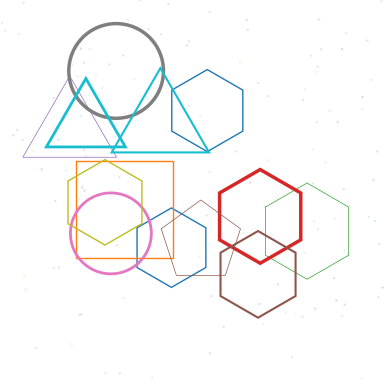[{"shape": "hexagon", "thickness": 1, "radius": 0.53, "center": [0.538, 0.713]}, {"shape": "hexagon", "thickness": 1, "radius": 0.52, "center": [0.445, 0.357]}, {"shape": "square", "thickness": 1, "radius": 0.63, "center": [0.323, 0.456]}, {"shape": "hexagon", "thickness": 0.5, "radius": 0.62, "center": [0.798, 0.4]}, {"shape": "hexagon", "thickness": 2.5, "radius": 0.61, "center": [0.676, 0.438]}, {"shape": "triangle", "thickness": 0.5, "radius": 0.7, "center": [0.181, 0.662]}, {"shape": "hexagon", "thickness": 1.5, "radius": 0.56, "center": [0.67, 0.287]}, {"shape": "pentagon", "thickness": 0.5, "radius": 0.54, "center": [0.522, 0.372]}, {"shape": "circle", "thickness": 2, "radius": 0.53, "center": [0.288, 0.394]}, {"shape": "circle", "thickness": 2.5, "radius": 0.61, "center": [0.302, 0.816]}, {"shape": "hexagon", "thickness": 1, "radius": 0.55, "center": [0.273, 0.474]}, {"shape": "triangle", "thickness": 2, "radius": 0.59, "center": [0.223, 0.678]}, {"shape": "triangle", "thickness": 1.5, "radius": 0.73, "center": [0.417, 0.677]}]